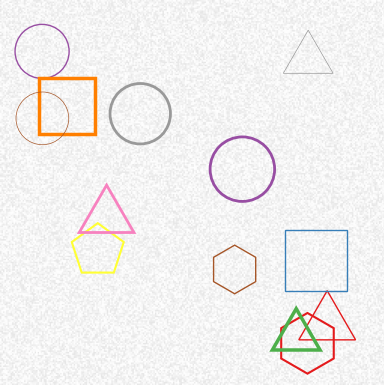[{"shape": "triangle", "thickness": 1, "radius": 0.43, "center": [0.85, 0.16]}, {"shape": "hexagon", "thickness": 1.5, "radius": 0.39, "center": [0.799, 0.108]}, {"shape": "square", "thickness": 1, "radius": 0.4, "center": [0.821, 0.323]}, {"shape": "triangle", "thickness": 2.5, "radius": 0.36, "center": [0.769, 0.127]}, {"shape": "circle", "thickness": 1, "radius": 0.35, "center": [0.109, 0.866]}, {"shape": "circle", "thickness": 2, "radius": 0.42, "center": [0.629, 0.561]}, {"shape": "square", "thickness": 2.5, "radius": 0.36, "center": [0.175, 0.725]}, {"shape": "pentagon", "thickness": 1.5, "radius": 0.35, "center": [0.254, 0.349]}, {"shape": "hexagon", "thickness": 1, "radius": 0.32, "center": [0.609, 0.3]}, {"shape": "circle", "thickness": 0.5, "radius": 0.34, "center": [0.11, 0.693]}, {"shape": "triangle", "thickness": 2, "radius": 0.41, "center": [0.277, 0.437]}, {"shape": "circle", "thickness": 2, "radius": 0.39, "center": [0.364, 0.705]}, {"shape": "triangle", "thickness": 0.5, "radius": 0.37, "center": [0.801, 0.847]}]